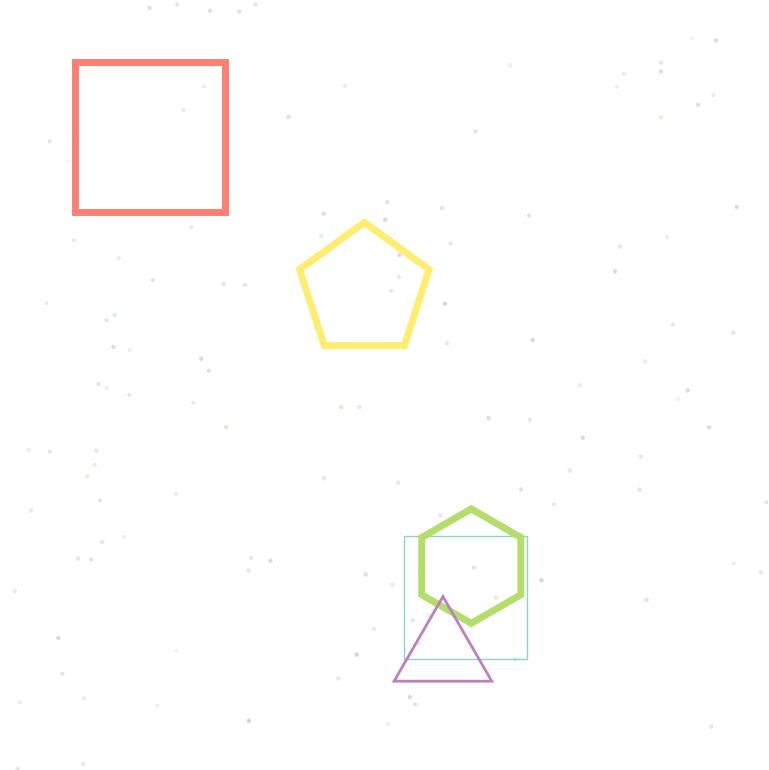[{"shape": "square", "thickness": 0.5, "radius": 0.4, "center": [0.605, 0.224]}, {"shape": "square", "thickness": 2.5, "radius": 0.49, "center": [0.195, 0.822]}, {"shape": "hexagon", "thickness": 2.5, "radius": 0.37, "center": [0.612, 0.265]}, {"shape": "triangle", "thickness": 1, "radius": 0.37, "center": [0.575, 0.152]}, {"shape": "pentagon", "thickness": 2.5, "radius": 0.44, "center": [0.473, 0.623]}]